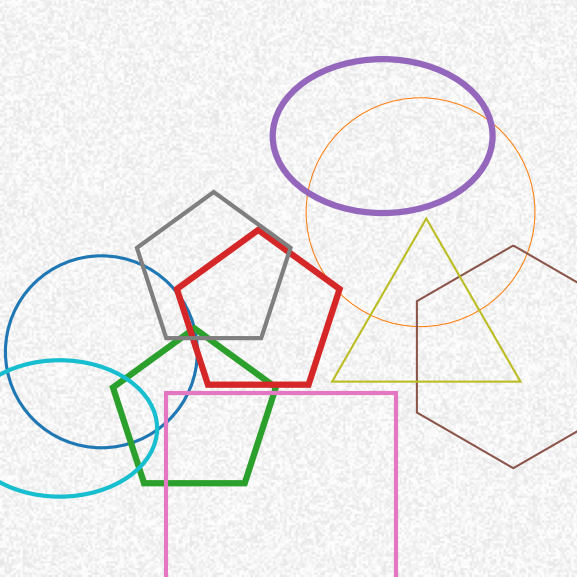[{"shape": "circle", "thickness": 1.5, "radius": 0.83, "center": [0.176, 0.39]}, {"shape": "circle", "thickness": 0.5, "radius": 0.99, "center": [0.728, 0.632]}, {"shape": "pentagon", "thickness": 3, "radius": 0.74, "center": [0.337, 0.282]}, {"shape": "pentagon", "thickness": 3, "radius": 0.74, "center": [0.447, 0.453]}, {"shape": "oval", "thickness": 3, "radius": 0.95, "center": [0.663, 0.763]}, {"shape": "hexagon", "thickness": 1, "radius": 0.96, "center": [0.889, 0.381]}, {"shape": "square", "thickness": 2, "radius": 1.0, "center": [0.486, 0.12]}, {"shape": "pentagon", "thickness": 2, "radius": 0.7, "center": [0.37, 0.527]}, {"shape": "triangle", "thickness": 1, "radius": 0.94, "center": [0.738, 0.432]}, {"shape": "oval", "thickness": 2, "radius": 0.84, "center": [0.103, 0.257]}]